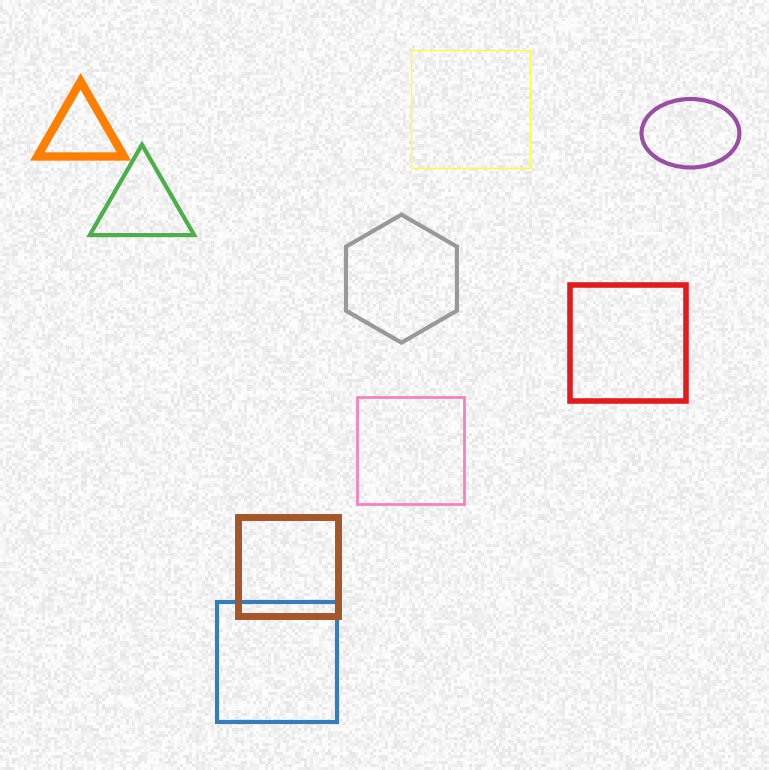[{"shape": "square", "thickness": 2, "radius": 0.38, "center": [0.815, 0.555]}, {"shape": "square", "thickness": 1.5, "radius": 0.39, "center": [0.36, 0.14]}, {"shape": "triangle", "thickness": 1.5, "radius": 0.39, "center": [0.184, 0.734]}, {"shape": "oval", "thickness": 1.5, "radius": 0.32, "center": [0.897, 0.827]}, {"shape": "triangle", "thickness": 3, "radius": 0.33, "center": [0.105, 0.829]}, {"shape": "square", "thickness": 0.5, "radius": 0.38, "center": [0.611, 0.858]}, {"shape": "square", "thickness": 2.5, "radius": 0.32, "center": [0.374, 0.264]}, {"shape": "square", "thickness": 1, "radius": 0.35, "center": [0.533, 0.415]}, {"shape": "hexagon", "thickness": 1.5, "radius": 0.42, "center": [0.521, 0.638]}]